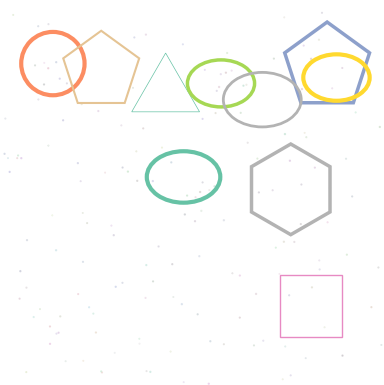[{"shape": "triangle", "thickness": 0.5, "radius": 0.51, "center": [0.43, 0.76]}, {"shape": "oval", "thickness": 3, "radius": 0.48, "center": [0.477, 0.54]}, {"shape": "circle", "thickness": 3, "radius": 0.41, "center": [0.137, 0.835]}, {"shape": "pentagon", "thickness": 2.5, "radius": 0.58, "center": [0.85, 0.827]}, {"shape": "square", "thickness": 1, "radius": 0.4, "center": [0.808, 0.206]}, {"shape": "oval", "thickness": 2.5, "radius": 0.44, "center": [0.574, 0.783]}, {"shape": "oval", "thickness": 3, "radius": 0.43, "center": [0.874, 0.799]}, {"shape": "pentagon", "thickness": 1.5, "radius": 0.52, "center": [0.263, 0.816]}, {"shape": "oval", "thickness": 2, "radius": 0.51, "center": [0.681, 0.741]}, {"shape": "hexagon", "thickness": 2.5, "radius": 0.59, "center": [0.755, 0.508]}]